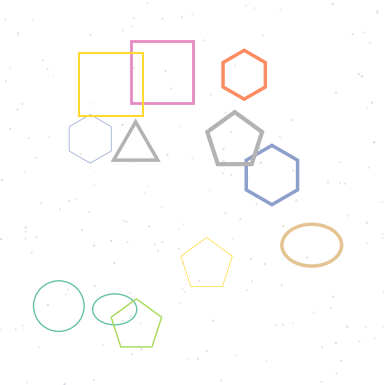[{"shape": "oval", "thickness": 1, "radius": 0.29, "center": [0.298, 0.196]}, {"shape": "circle", "thickness": 1, "radius": 0.33, "center": [0.153, 0.205]}, {"shape": "hexagon", "thickness": 2.5, "radius": 0.32, "center": [0.634, 0.806]}, {"shape": "hexagon", "thickness": 2.5, "radius": 0.38, "center": [0.706, 0.545]}, {"shape": "hexagon", "thickness": 0.5, "radius": 0.32, "center": [0.234, 0.639]}, {"shape": "square", "thickness": 2, "radius": 0.4, "center": [0.421, 0.814]}, {"shape": "pentagon", "thickness": 1, "radius": 0.34, "center": [0.354, 0.155]}, {"shape": "square", "thickness": 1.5, "radius": 0.41, "center": [0.288, 0.78]}, {"shape": "pentagon", "thickness": 0.5, "radius": 0.35, "center": [0.537, 0.313]}, {"shape": "oval", "thickness": 2.5, "radius": 0.39, "center": [0.81, 0.363]}, {"shape": "pentagon", "thickness": 3, "radius": 0.37, "center": [0.61, 0.634]}, {"shape": "triangle", "thickness": 2.5, "radius": 0.33, "center": [0.352, 0.617]}]